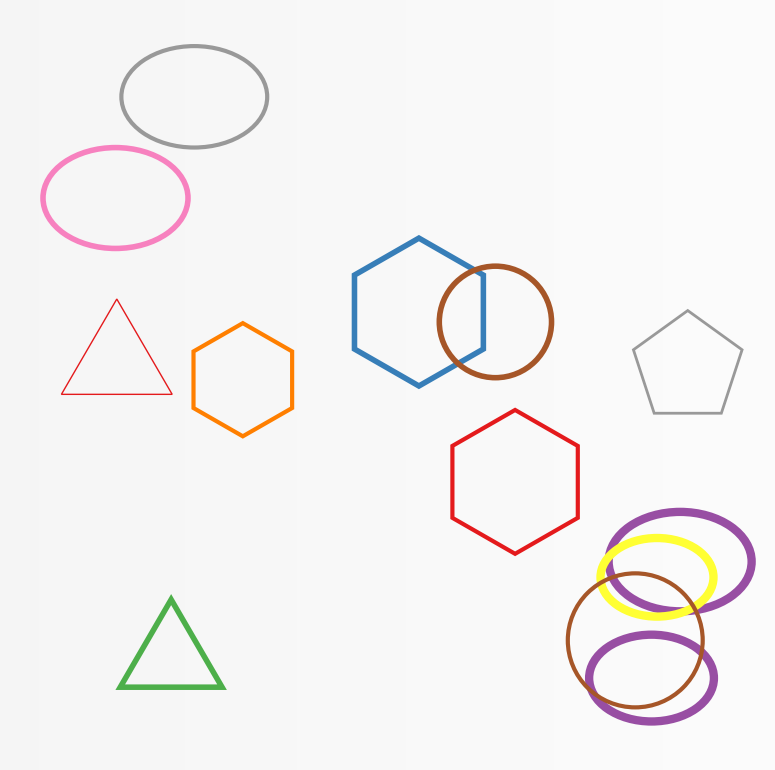[{"shape": "triangle", "thickness": 0.5, "radius": 0.41, "center": [0.151, 0.529]}, {"shape": "hexagon", "thickness": 1.5, "radius": 0.47, "center": [0.665, 0.374]}, {"shape": "hexagon", "thickness": 2, "radius": 0.48, "center": [0.541, 0.595]}, {"shape": "triangle", "thickness": 2, "radius": 0.38, "center": [0.221, 0.145]}, {"shape": "oval", "thickness": 3, "radius": 0.4, "center": [0.841, 0.119]}, {"shape": "oval", "thickness": 3, "radius": 0.46, "center": [0.878, 0.271]}, {"shape": "hexagon", "thickness": 1.5, "radius": 0.37, "center": [0.313, 0.507]}, {"shape": "oval", "thickness": 3, "radius": 0.36, "center": [0.848, 0.25]}, {"shape": "circle", "thickness": 1.5, "radius": 0.44, "center": [0.82, 0.168]}, {"shape": "circle", "thickness": 2, "radius": 0.36, "center": [0.639, 0.582]}, {"shape": "oval", "thickness": 2, "radius": 0.47, "center": [0.149, 0.743]}, {"shape": "pentagon", "thickness": 1, "radius": 0.37, "center": [0.887, 0.523]}, {"shape": "oval", "thickness": 1.5, "radius": 0.47, "center": [0.251, 0.874]}]